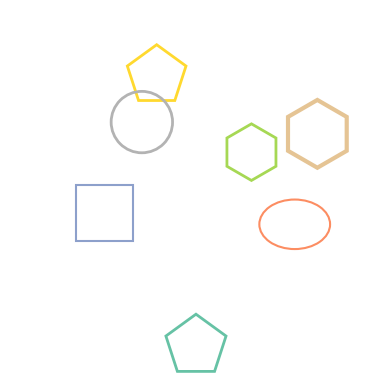[{"shape": "pentagon", "thickness": 2, "radius": 0.41, "center": [0.509, 0.102]}, {"shape": "oval", "thickness": 1.5, "radius": 0.46, "center": [0.766, 0.417]}, {"shape": "square", "thickness": 1.5, "radius": 0.37, "center": [0.271, 0.446]}, {"shape": "hexagon", "thickness": 2, "radius": 0.37, "center": [0.653, 0.605]}, {"shape": "pentagon", "thickness": 2, "radius": 0.4, "center": [0.407, 0.804]}, {"shape": "hexagon", "thickness": 3, "radius": 0.44, "center": [0.824, 0.652]}, {"shape": "circle", "thickness": 2, "radius": 0.4, "center": [0.368, 0.683]}]